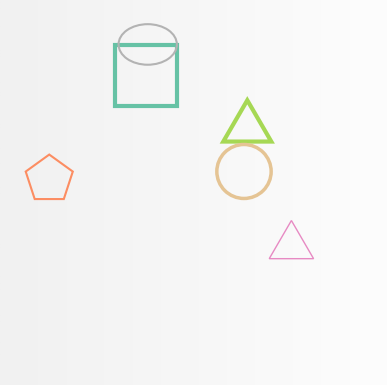[{"shape": "square", "thickness": 3, "radius": 0.4, "center": [0.377, 0.804]}, {"shape": "pentagon", "thickness": 1.5, "radius": 0.32, "center": [0.127, 0.535]}, {"shape": "triangle", "thickness": 1, "radius": 0.33, "center": [0.752, 0.361]}, {"shape": "triangle", "thickness": 3, "radius": 0.36, "center": [0.638, 0.668]}, {"shape": "circle", "thickness": 2.5, "radius": 0.35, "center": [0.63, 0.555]}, {"shape": "oval", "thickness": 1.5, "radius": 0.38, "center": [0.381, 0.885]}]